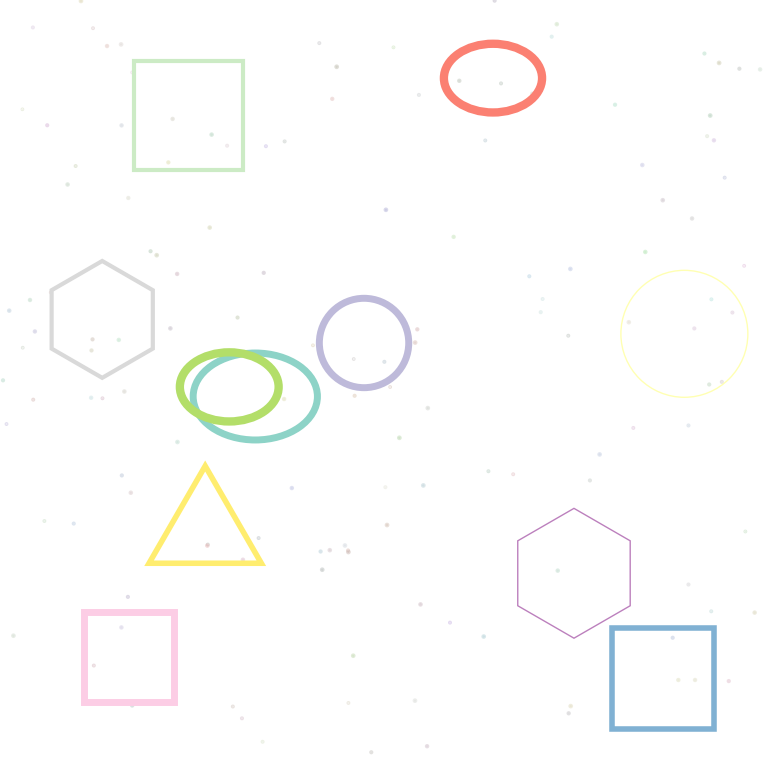[{"shape": "oval", "thickness": 2.5, "radius": 0.4, "center": [0.332, 0.485]}, {"shape": "circle", "thickness": 0.5, "radius": 0.41, "center": [0.889, 0.566]}, {"shape": "circle", "thickness": 2.5, "radius": 0.29, "center": [0.473, 0.555]}, {"shape": "oval", "thickness": 3, "radius": 0.32, "center": [0.64, 0.899]}, {"shape": "square", "thickness": 2, "radius": 0.33, "center": [0.861, 0.119]}, {"shape": "oval", "thickness": 3, "radius": 0.32, "center": [0.298, 0.498]}, {"shape": "square", "thickness": 2.5, "radius": 0.29, "center": [0.168, 0.146]}, {"shape": "hexagon", "thickness": 1.5, "radius": 0.38, "center": [0.133, 0.585]}, {"shape": "hexagon", "thickness": 0.5, "radius": 0.42, "center": [0.745, 0.255]}, {"shape": "square", "thickness": 1.5, "radius": 0.35, "center": [0.245, 0.85]}, {"shape": "triangle", "thickness": 2, "radius": 0.42, "center": [0.266, 0.311]}]